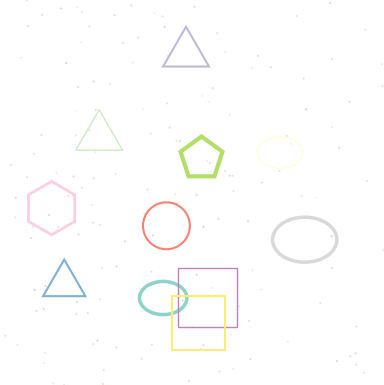[{"shape": "oval", "thickness": 2.5, "radius": 0.31, "center": [0.424, 0.226]}, {"shape": "oval", "thickness": 0.5, "radius": 0.29, "center": [0.728, 0.603]}, {"shape": "triangle", "thickness": 1.5, "radius": 0.34, "center": [0.483, 0.862]}, {"shape": "circle", "thickness": 1.5, "radius": 0.3, "center": [0.432, 0.414]}, {"shape": "triangle", "thickness": 1.5, "radius": 0.32, "center": [0.167, 0.262]}, {"shape": "pentagon", "thickness": 3, "radius": 0.29, "center": [0.523, 0.588]}, {"shape": "hexagon", "thickness": 2, "radius": 0.35, "center": [0.134, 0.459]}, {"shape": "oval", "thickness": 2.5, "radius": 0.42, "center": [0.791, 0.377]}, {"shape": "square", "thickness": 1, "radius": 0.38, "center": [0.539, 0.227]}, {"shape": "triangle", "thickness": 1, "radius": 0.35, "center": [0.258, 0.645]}, {"shape": "square", "thickness": 1.5, "radius": 0.35, "center": [0.515, 0.161]}]